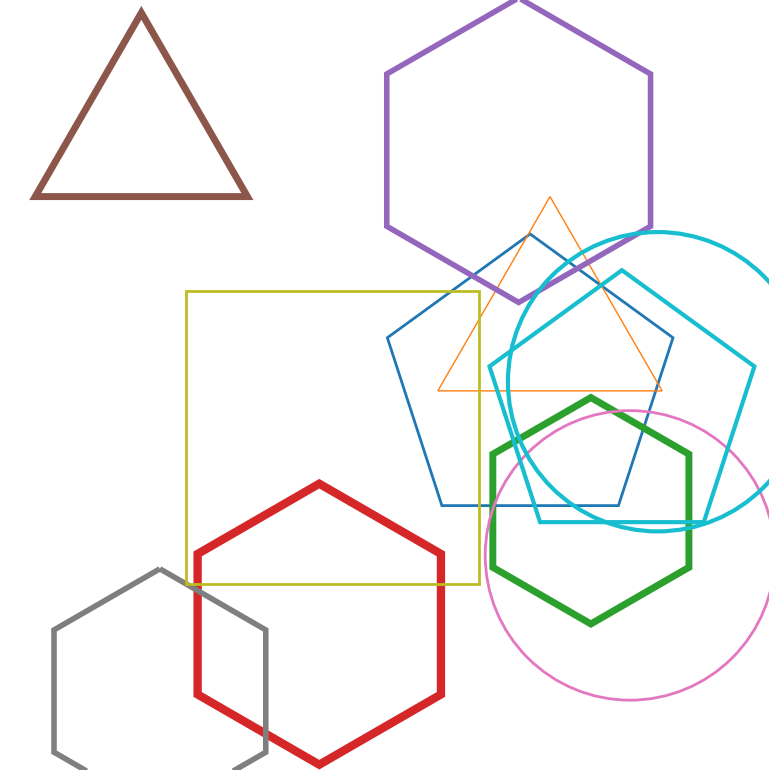[{"shape": "pentagon", "thickness": 1, "radius": 0.98, "center": [0.689, 0.501]}, {"shape": "triangle", "thickness": 0.5, "radius": 0.84, "center": [0.714, 0.576]}, {"shape": "hexagon", "thickness": 2.5, "radius": 0.74, "center": [0.767, 0.337]}, {"shape": "hexagon", "thickness": 3, "radius": 0.91, "center": [0.415, 0.189]}, {"shape": "hexagon", "thickness": 2, "radius": 0.99, "center": [0.674, 0.805]}, {"shape": "triangle", "thickness": 2.5, "radius": 0.8, "center": [0.184, 0.824]}, {"shape": "circle", "thickness": 1, "radius": 0.94, "center": [0.818, 0.279]}, {"shape": "hexagon", "thickness": 2, "radius": 0.79, "center": [0.208, 0.102]}, {"shape": "square", "thickness": 1, "radius": 0.95, "center": [0.431, 0.432]}, {"shape": "pentagon", "thickness": 1.5, "radius": 0.9, "center": [0.808, 0.468]}, {"shape": "circle", "thickness": 1.5, "radius": 0.97, "center": [0.854, 0.504]}]